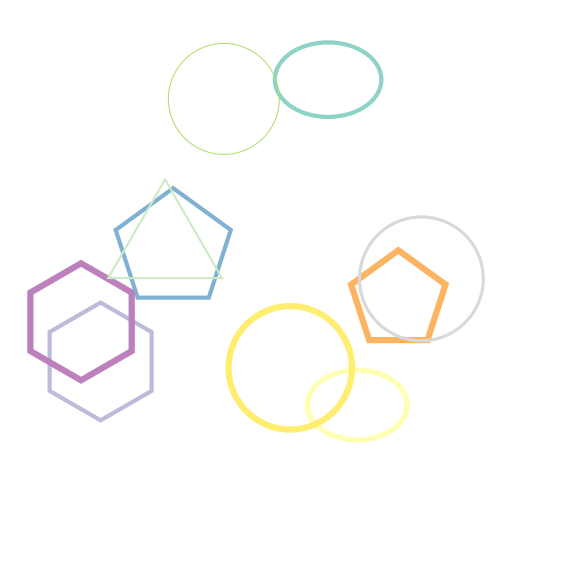[{"shape": "oval", "thickness": 2, "radius": 0.46, "center": [0.568, 0.861]}, {"shape": "oval", "thickness": 2.5, "radius": 0.43, "center": [0.619, 0.298]}, {"shape": "hexagon", "thickness": 2, "radius": 0.51, "center": [0.174, 0.373]}, {"shape": "pentagon", "thickness": 2, "radius": 0.52, "center": [0.3, 0.568]}, {"shape": "pentagon", "thickness": 3, "radius": 0.43, "center": [0.69, 0.48]}, {"shape": "circle", "thickness": 0.5, "radius": 0.48, "center": [0.388, 0.828]}, {"shape": "circle", "thickness": 1.5, "radius": 0.54, "center": [0.73, 0.516]}, {"shape": "hexagon", "thickness": 3, "radius": 0.51, "center": [0.14, 0.442]}, {"shape": "triangle", "thickness": 1, "radius": 0.57, "center": [0.286, 0.574]}, {"shape": "circle", "thickness": 3, "radius": 0.53, "center": [0.503, 0.362]}]